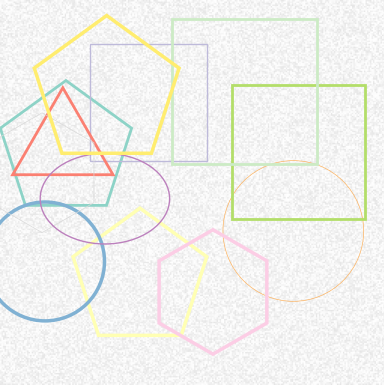[{"shape": "pentagon", "thickness": 2, "radius": 0.9, "center": [0.171, 0.612]}, {"shape": "pentagon", "thickness": 2.5, "radius": 0.91, "center": [0.363, 0.277]}, {"shape": "square", "thickness": 1, "radius": 0.76, "center": [0.385, 0.734]}, {"shape": "triangle", "thickness": 2, "radius": 0.75, "center": [0.163, 0.621]}, {"shape": "circle", "thickness": 2.5, "radius": 0.77, "center": [0.117, 0.321]}, {"shape": "circle", "thickness": 0.5, "radius": 0.91, "center": [0.762, 0.4]}, {"shape": "square", "thickness": 2, "radius": 0.87, "center": [0.775, 0.605]}, {"shape": "hexagon", "thickness": 2.5, "radius": 0.81, "center": [0.553, 0.242]}, {"shape": "hexagon", "thickness": 0.5, "radius": 0.78, "center": [0.109, 0.551]}, {"shape": "oval", "thickness": 1, "radius": 0.84, "center": [0.272, 0.484]}, {"shape": "square", "thickness": 2, "radius": 0.94, "center": [0.635, 0.762]}, {"shape": "pentagon", "thickness": 2.5, "radius": 0.99, "center": [0.277, 0.762]}]